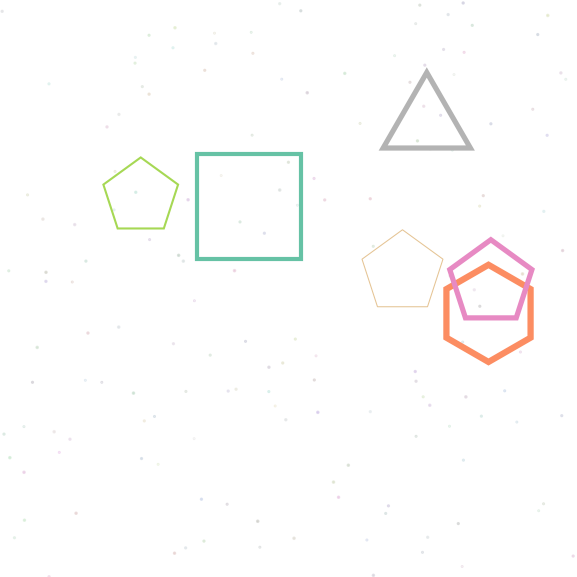[{"shape": "square", "thickness": 2, "radius": 0.45, "center": [0.431, 0.642]}, {"shape": "hexagon", "thickness": 3, "radius": 0.42, "center": [0.846, 0.456]}, {"shape": "pentagon", "thickness": 2.5, "radius": 0.37, "center": [0.85, 0.509]}, {"shape": "pentagon", "thickness": 1, "radius": 0.34, "center": [0.244, 0.659]}, {"shape": "pentagon", "thickness": 0.5, "radius": 0.37, "center": [0.697, 0.528]}, {"shape": "triangle", "thickness": 2.5, "radius": 0.44, "center": [0.739, 0.786]}]